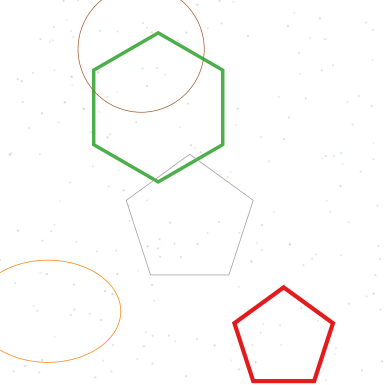[{"shape": "pentagon", "thickness": 3, "radius": 0.67, "center": [0.737, 0.119]}, {"shape": "hexagon", "thickness": 2.5, "radius": 0.97, "center": [0.411, 0.721]}, {"shape": "oval", "thickness": 0.5, "radius": 0.95, "center": [0.124, 0.192]}, {"shape": "circle", "thickness": 0.5, "radius": 0.82, "center": [0.367, 0.872]}, {"shape": "pentagon", "thickness": 0.5, "radius": 0.87, "center": [0.493, 0.426]}]